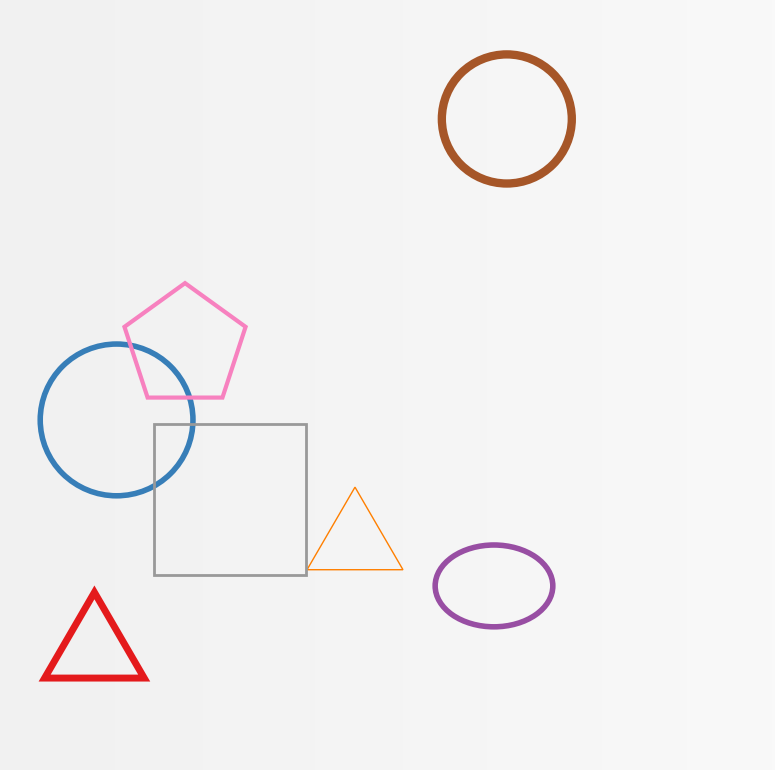[{"shape": "triangle", "thickness": 2.5, "radius": 0.37, "center": [0.122, 0.156]}, {"shape": "circle", "thickness": 2, "radius": 0.49, "center": [0.15, 0.455]}, {"shape": "oval", "thickness": 2, "radius": 0.38, "center": [0.637, 0.239]}, {"shape": "triangle", "thickness": 0.5, "radius": 0.36, "center": [0.458, 0.296]}, {"shape": "circle", "thickness": 3, "radius": 0.42, "center": [0.654, 0.846]}, {"shape": "pentagon", "thickness": 1.5, "radius": 0.41, "center": [0.239, 0.55]}, {"shape": "square", "thickness": 1, "radius": 0.49, "center": [0.297, 0.351]}]